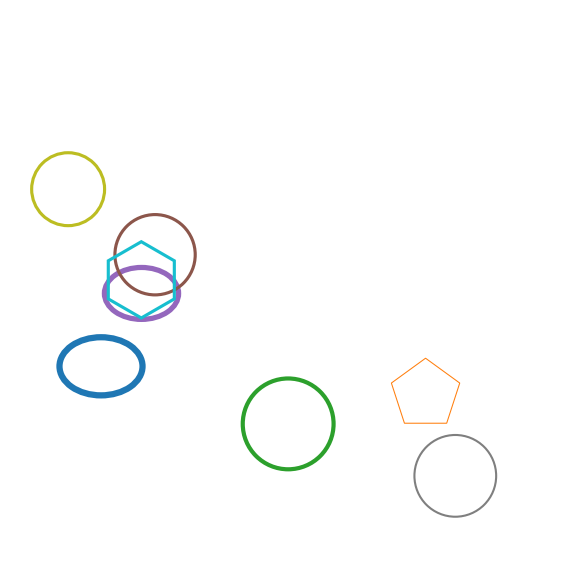[{"shape": "oval", "thickness": 3, "radius": 0.36, "center": [0.175, 0.365]}, {"shape": "pentagon", "thickness": 0.5, "radius": 0.31, "center": [0.737, 0.317]}, {"shape": "circle", "thickness": 2, "radius": 0.39, "center": [0.499, 0.265]}, {"shape": "oval", "thickness": 2.5, "radius": 0.32, "center": [0.245, 0.491]}, {"shape": "circle", "thickness": 1.5, "radius": 0.35, "center": [0.269, 0.558]}, {"shape": "circle", "thickness": 1, "radius": 0.35, "center": [0.788, 0.175]}, {"shape": "circle", "thickness": 1.5, "radius": 0.32, "center": [0.118, 0.672]}, {"shape": "hexagon", "thickness": 1.5, "radius": 0.33, "center": [0.245, 0.515]}]